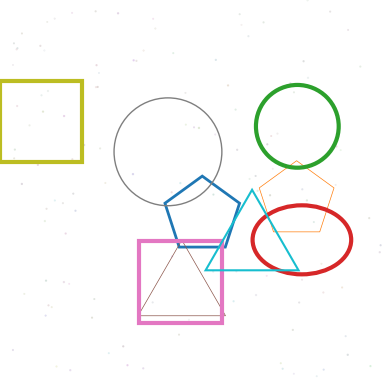[{"shape": "pentagon", "thickness": 2, "radius": 0.51, "center": [0.525, 0.441]}, {"shape": "pentagon", "thickness": 0.5, "radius": 0.51, "center": [0.77, 0.48]}, {"shape": "circle", "thickness": 3, "radius": 0.54, "center": [0.772, 0.672]}, {"shape": "oval", "thickness": 3, "radius": 0.64, "center": [0.784, 0.377]}, {"shape": "triangle", "thickness": 0.5, "radius": 0.66, "center": [0.472, 0.245]}, {"shape": "square", "thickness": 3, "radius": 0.53, "center": [0.469, 0.268]}, {"shape": "circle", "thickness": 1, "radius": 0.7, "center": [0.436, 0.606]}, {"shape": "square", "thickness": 3, "radius": 0.53, "center": [0.107, 0.685]}, {"shape": "triangle", "thickness": 1.5, "radius": 0.7, "center": [0.655, 0.368]}]